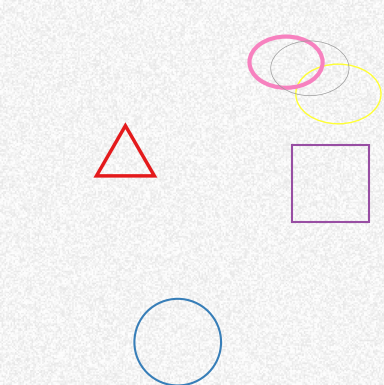[{"shape": "triangle", "thickness": 2.5, "radius": 0.43, "center": [0.326, 0.587]}, {"shape": "circle", "thickness": 1.5, "radius": 0.56, "center": [0.462, 0.111]}, {"shape": "square", "thickness": 1.5, "radius": 0.5, "center": [0.859, 0.523]}, {"shape": "oval", "thickness": 1, "radius": 0.55, "center": [0.879, 0.756]}, {"shape": "oval", "thickness": 3, "radius": 0.47, "center": [0.743, 0.839]}, {"shape": "oval", "thickness": 0.5, "radius": 0.51, "center": [0.805, 0.823]}]